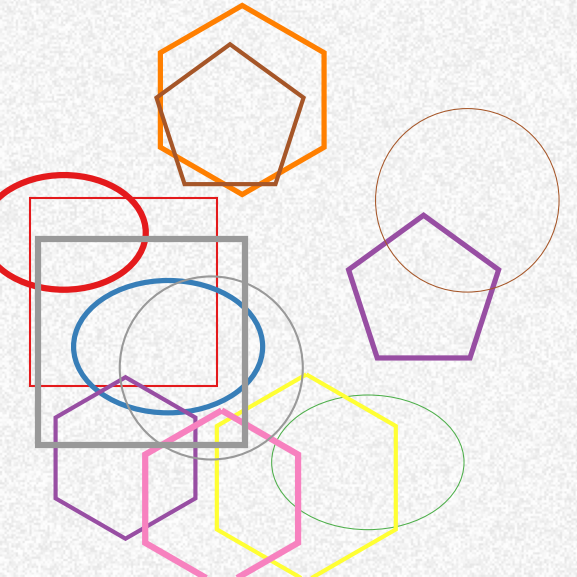[{"shape": "oval", "thickness": 3, "radius": 0.71, "center": [0.111, 0.597]}, {"shape": "square", "thickness": 1, "radius": 0.81, "center": [0.214, 0.494]}, {"shape": "oval", "thickness": 2.5, "radius": 0.82, "center": [0.291, 0.399]}, {"shape": "oval", "thickness": 0.5, "radius": 0.83, "center": [0.637, 0.199]}, {"shape": "hexagon", "thickness": 2, "radius": 0.7, "center": [0.217, 0.206]}, {"shape": "pentagon", "thickness": 2.5, "radius": 0.68, "center": [0.734, 0.49]}, {"shape": "hexagon", "thickness": 2.5, "radius": 0.82, "center": [0.419, 0.826]}, {"shape": "hexagon", "thickness": 2, "radius": 0.89, "center": [0.53, 0.172]}, {"shape": "pentagon", "thickness": 2, "radius": 0.67, "center": [0.398, 0.789]}, {"shape": "circle", "thickness": 0.5, "radius": 0.79, "center": [0.809, 0.652]}, {"shape": "hexagon", "thickness": 3, "radius": 0.76, "center": [0.384, 0.136]}, {"shape": "square", "thickness": 3, "radius": 0.9, "center": [0.245, 0.407]}, {"shape": "circle", "thickness": 1, "radius": 0.79, "center": [0.366, 0.362]}]